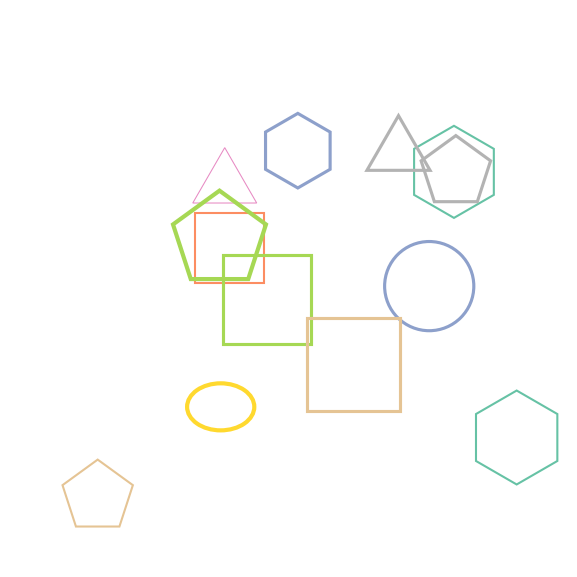[{"shape": "hexagon", "thickness": 1, "radius": 0.41, "center": [0.895, 0.242]}, {"shape": "hexagon", "thickness": 1, "radius": 0.4, "center": [0.786, 0.702]}, {"shape": "square", "thickness": 1, "radius": 0.3, "center": [0.397, 0.569]}, {"shape": "circle", "thickness": 1.5, "radius": 0.39, "center": [0.743, 0.504]}, {"shape": "hexagon", "thickness": 1.5, "radius": 0.32, "center": [0.516, 0.738]}, {"shape": "triangle", "thickness": 0.5, "radius": 0.32, "center": [0.389, 0.68]}, {"shape": "pentagon", "thickness": 2, "radius": 0.42, "center": [0.38, 0.584]}, {"shape": "square", "thickness": 1.5, "radius": 0.38, "center": [0.462, 0.48]}, {"shape": "oval", "thickness": 2, "radius": 0.29, "center": [0.382, 0.295]}, {"shape": "pentagon", "thickness": 1, "radius": 0.32, "center": [0.169, 0.139]}, {"shape": "square", "thickness": 1.5, "radius": 0.4, "center": [0.613, 0.367]}, {"shape": "triangle", "thickness": 1.5, "radius": 0.32, "center": [0.69, 0.736]}, {"shape": "pentagon", "thickness": 1.5, "radius": 0.32, "center": [0.789, 0.701]}]